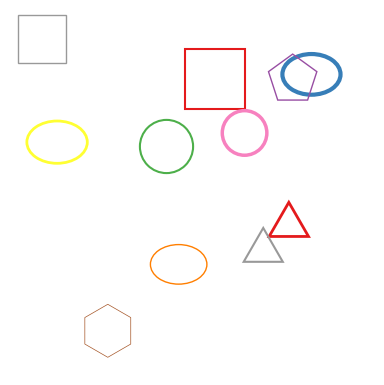[{"shape": "square", "thickness": 1.5, "radius": 0.39, "center": [0.558, 0.796]}, {"shape": "triangle", "thickness": 2, "radius": 0.3, "center": [0.75, 0.415]}, {"shape": "oval", "thickness": 3, "radius": 0.38, "center": [0.809, 0.807]}, {"shape": "circle", "thickness": 1.5, "radius": 0.35, "center": [0.432, 0.619]}, {"shape": "pentagon", "thickness": 1, "radius": 0.33, "center": [0.76, 0.793]}, {"shape": "oval", "thickness": 1, "radius": 0.37, "center": [0.464, 0.313]}, {"shape": "oval", "thickness": 2, "radius": 0.39, "center": [0.148, 0.631]}, {"shape": "hexagon", "thickness": 0.5, "radius": 0.34, "center": [0.28, 0.141]}, {"shape": "circle", "thickness": 2.5, "radius": 0.29, "center": [0.635, 0.655]}, {"shape": "triangle", "thickness": 1.5, "radius": 0.29, "center": [0.684, 0.349]}, {"shape": "square", "thickness": 1, "radius": 0.31, "center": [0.108, 0.898]}]